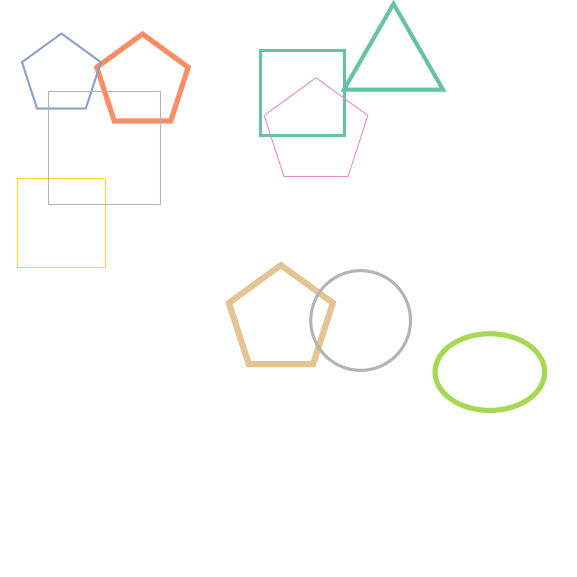[{"shape": "triangle", "thickness": 2, "radius": 0.5, "center": [0.681, 0.893]}, {"shape": "square", "thickness": 1.5, "radius": 0.37, "center": [0.523, 0.839]}, {"shape": "pentagon", "thickness": 2.5, "radius": 0.42, "center": [0.247, 0.857]}, {"shape": "pentagon", "thickness": 1, "radius": 0.36, "center": [0.106, 0.869]}, {"shape": "pentagon", "thickness": 0.5, "radius": 0.47, "center": [0.547, 0.77]}, {"shape": "oval", "thickness": 2.5, "radius": 0.47, "center": [0.848, 0.355]}, {"shape": "square", "thickness": 0.5, "radius": 0.38, "center": [0.105, 0.614]}, {"shape": "pentagon", "thickness": 3, "radius": 0.47, "center": [0.486, 0.445]}, {"shape": "circle", "thickness": 1.5, "radius": 0.43, "center": [0.624, 0.444]}, {"shape": "square", "thickness": 0.5, "radius": 0.49, "center": [0.18, 0.744]}]